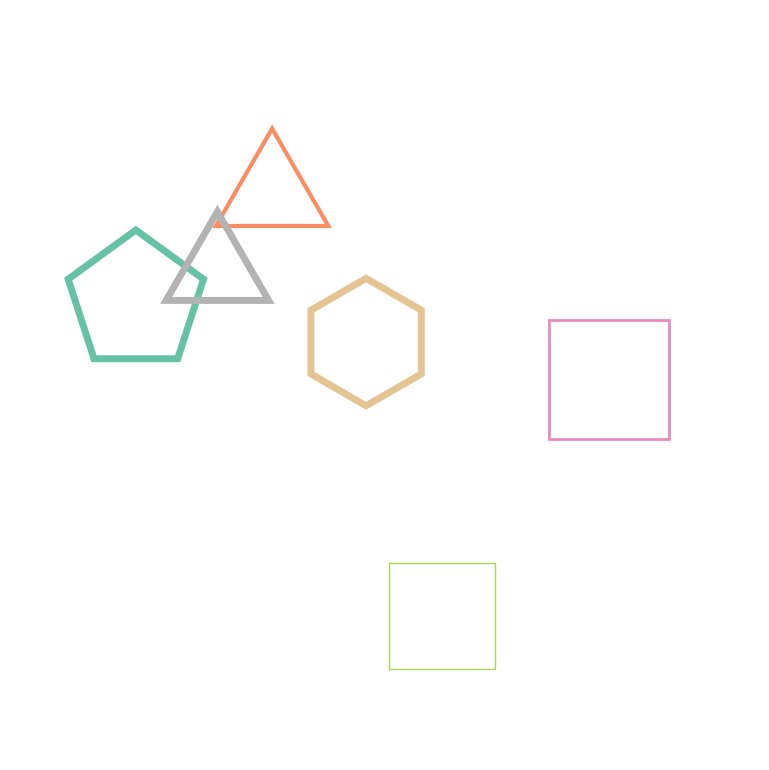[{"shape": "pentagon", "thickness": 2.5, "radius": 0.46, "center": [0.176, 0.609]}, {"shape": "triangle", "thickness": 1.5, "radius": 0.42, "center": [0.353, 0.749]}, {"shape": "square", "thickness": 1, "radius": 0.39, "center": [0.791, 0.507]}, {"shape": "square", "thickness": 0.5, "radius": 0.35, "center": [0.574, 0.2]}, {"shape": "hexagon", "thickness": 2.5, "radius": 0.41, "center": [0.475, 0.556]}, {"shape": "triangle", "thickness": 2.5, "radius": 0.38, "center": [0.282, 0.648]}]